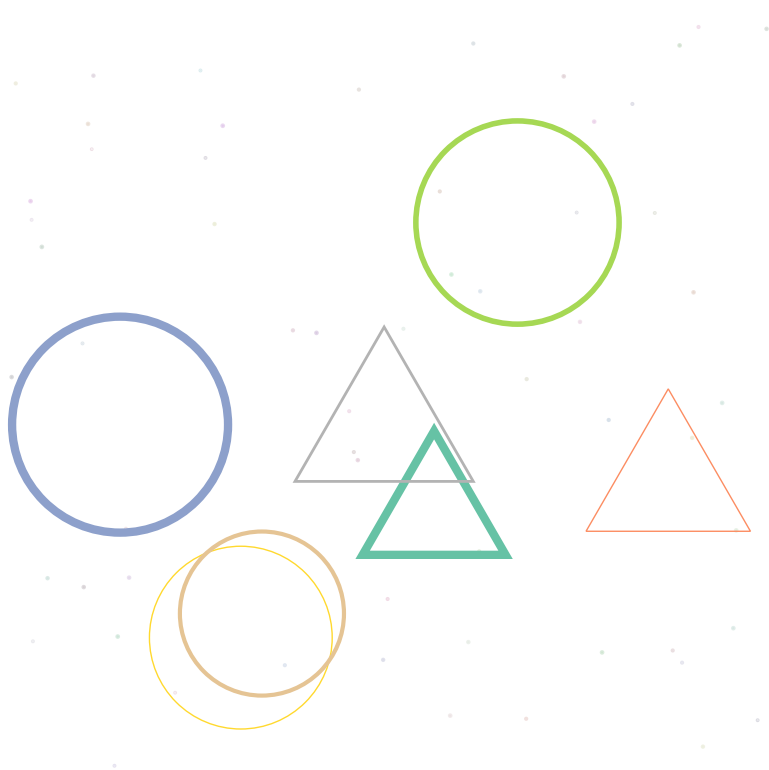[{"shape": "triangle", "thickness": 3, "radius": 0.54, "center": [0.564, 0.333]}, {"shape": "triangle", "thickness": 0.5, "radius": 0.62, "center": [0.868, 0.372]}, {"shape": "circle", "thickness": 3, "radius": 0.7, "center": [0.156, 0.449]}, {"shape": "circle", "thickness": 2, "radius": 0.66, "center": [0.672, 0.711]}, {"shape": "circle", "thickness": 0.5, "radius": 0.59, "center": [0.313, 0.172]}, {"shape": "circle", "thickness": 1.5, "radius": 0.53, "center": [0.34, 0.203]}, {"shape": "triangle", "thickness": 1, "radius": 0.67, "center": [0.499, 0.442]}]